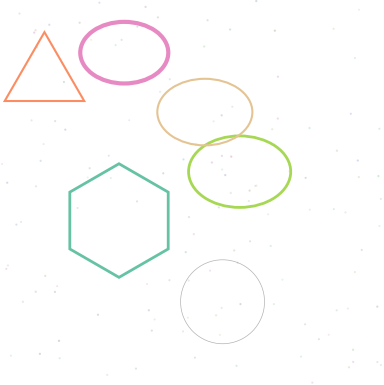[{"shape": "hexagon", "thickness": 2, "radius": 0.74, "center": [0.309, 0.427]}, {"shape": "triangle", "thickness": 1.5, "radius": 0.6, "center": [0.115, 0.797]}, {"shape": "oval", "thickness": 3, "radius": 0.57, "center": [0.323, 0.863]}, {"shape": "oval", "thickness": 2, "radius": 0.66, "center": [0.622, 0.554]}, {"shape": "oval", "thickness": 1.5, "radius": 0.62, "center": [0.532, 0.709]}, {"shape": "circle", "thickness": 0.5, "radius": 0.55, "center": [0.578, 0.216]}]